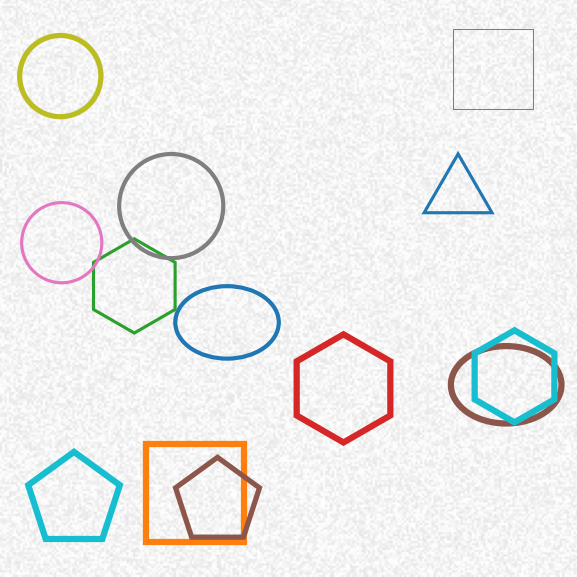[{"shape": "triangle", "thickness": 1.5, "radius": 0.34, "center": [0.793, 0.665]}, {"shape": "oval", "thickness": 2, "radius": 0.45, "center": [0.393, 0.441]}, {"shape": "square", "thickness": 3, "radius": 0.43, "center": [0.337, 0.145]}, {"shape": "hexagon", "thickness": 1.5, "radius": 0.41, "center": [0.233, 0.504]}, {"shape": "hexagon", "thickness": 3, "radius": 0.47, "center": [0.595, 0.327]}, {"shape": "square", "thickness": 0.5, "radius": 0.34, "center": [0.853, 0.879]}, {"shape": "oval", "thickness": 3, "radius": 0.48, "center": [0.877, 0.333]}, {"shape": "pentagon", "thickness": 2.5, "radius": 0.38, "center": [0.377, 0.131]}, {"shape": "circle", "thickness": 1.5, "radius": 0.35, "center": [0.107, 0.579]}, {"shape": "circle", "thickness": 2, "radius": 0.45, "center": [0.296, 0.642]}, {"shape": "circle", "thickness": 2.5, "radius": 0.35, "center": [0.104, 0.867]}, {"shape": "hexagon", "thickness": 3, "radius": 0.4, "center": [0.891, 0.347]}, {"shape": "pentagon", "thickness": 3, "radius": 0.42, "center": [0.128, 0.133]}]